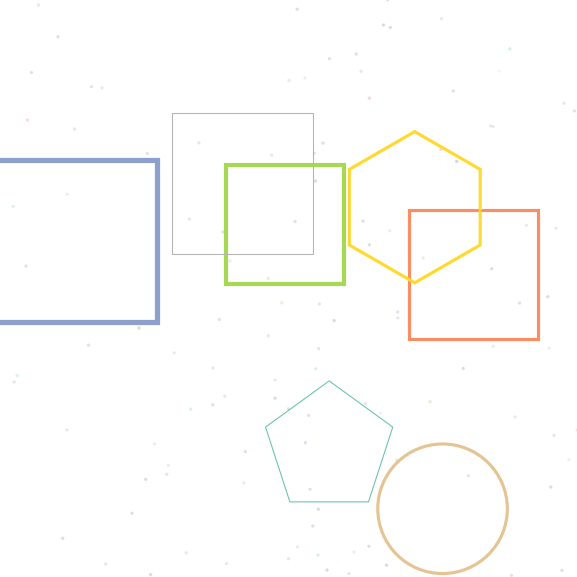[{"shape": "pentagon", "thickness": 0.5, "radius": 0.58, "center": [0.57, 0.224]}, {"shape": "square", "thickness": 1.5, "radius": 0.56, "center": [0.82, 0.524]}, {"shape": "square", "thickness": 2.5, "radius": 0.7, "center": [0.133, 0.582]}, {"shape": "square", "thickness": 2, "radius": 0.51, "center": [0.493, 0.61]}, {"shape": "hexagon", "thickness": 1.5, "radius": 0.65, "center": [0.718, 0.64]}, {"shape": "circle", "thickness": 1.5, "radius": 0.56, "center": [0.766, 0.118]}, {"shape": "square", "thickness": 0.5, "radius": 0.61, "center": [0.42, 0.681]}]